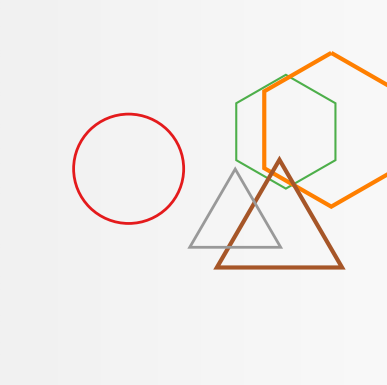[{"shape": "circle", "thickness": 2, "radius": 0.71, "center": [0.332, 0.562]}, {"shape": "hexagon", "thickness": 1.5, "radius": 0.74, "center": [0.738, 0.658]}, {"shape": "hexagon", "thickness": 3, "radius": 1.0, "center": [0.855, 0.663]}, {"shape": "triangle", "thickness": 3, "radius": 0.93, "center": [0.721, 0.398]}, {"shape": "triangle", "thickness": 2, "radius": 0.68, "center": [0.607, 0.425]}]